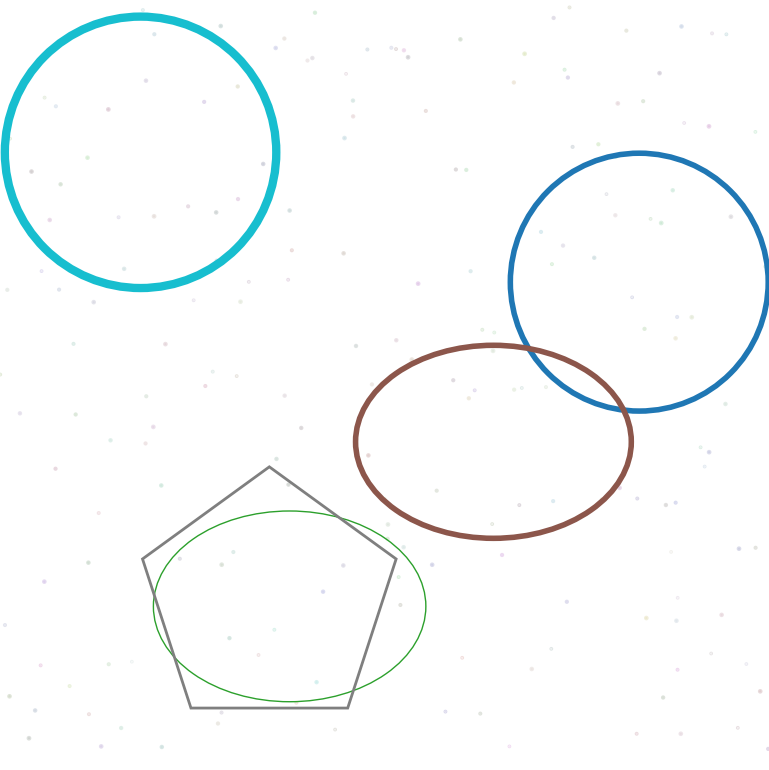[{"shape": "circle", "thickness": 2, "radius": 0.84, "center": [0.83, 0.634]}, {"shape": "oval", "thickness": 0.5, "radius": 0.88, "center": [0.376, 0.213]}, {"shape": "oval", "thickness": 2, "radius": 0.9, "center": [0.641, 0.426]}, {"shape": "pentagon", "thickness": 1, "radius": 0.87, "center": [0.35, 0.221]}, {"shape": "circle", "thickness": 3, "radius": 0.88, "center": [0.183, 0.802]}]